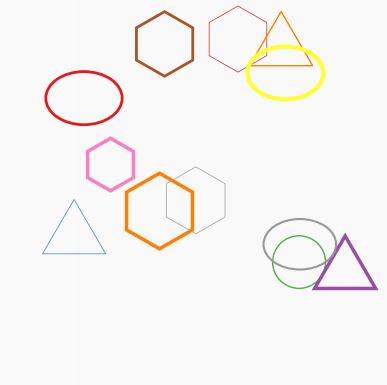[{"shape": "hexagon", "thickness": 0.5, "radius": 0.43, "center": [0.614, 0.899]}, {"shape": "oval", "thickness": 2, "radius": 0.49, "center": [0.217, 0.745]}, {"shape": "triangle", "thickness": 0.5, "radius": 0.47, "center": [0.191, 0.388]}, {"shape": "circle", "thickness": 1, "radius": 0.34, "center": [0.772, 0.319]}, {"shape": "triangle", "thickness": 2.5, "radius": 0.45, "center": [0.891, 0.296]}, {"shape": "triangle", "thickness": 1, "radius": 0.47, "center": [0.725, 0.876]}, {"shape": "hexagon", "thickness": 2.5, "radius": 0.49, "center": [0.412, 0.452]}, {"shape": "oval", "thickness": 3, "radius": 0.49, "center": [0.736, 0.811]}, {"shape": "hexagon", "thickness": 2, "radius": 0.42, "center": [0.425, 0.886]}, {"shape": "hexagon", "thickness": 2.5, "radius": 0.34, "center": [0.285, 0.573]}, {"shape": "oval", "thickness": 1.5, "radius": 0.47, "center": [0.774, 0.366]}, {"shape": "hexagon", "thickness": 0.5, "radius": 0.44, "center": [0.505, 0.48]}]